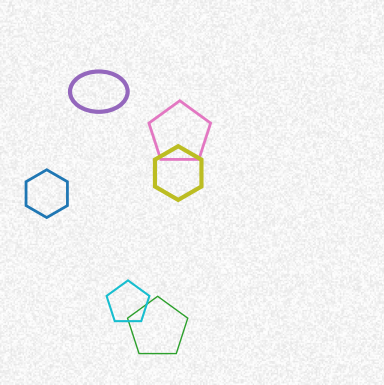[{"shape": "hexagon", "thickness": 2, "radius": 0.31, "center": [0.121, 0.497]}, {"shape": "pentagon", "thickness": 1, "radius": 0.41, "center": [0.409, 0.148]}, {"shape": "oval", "thickness": 3, "radius": 0.37, "center": [0.257, 0.762]}, {"shape": "pentagon", "thickness": 2, "radius": 0.42, "center": [0.467, 0.654]}, {"shape": "hexagon", "thickness": 3, "radius": 0.35, "center": [0.463, 0.55]}, {"shape": "pentagon", "thickness": 1.5, "radius": 0.29, "center": [0.332, 0.213]}]